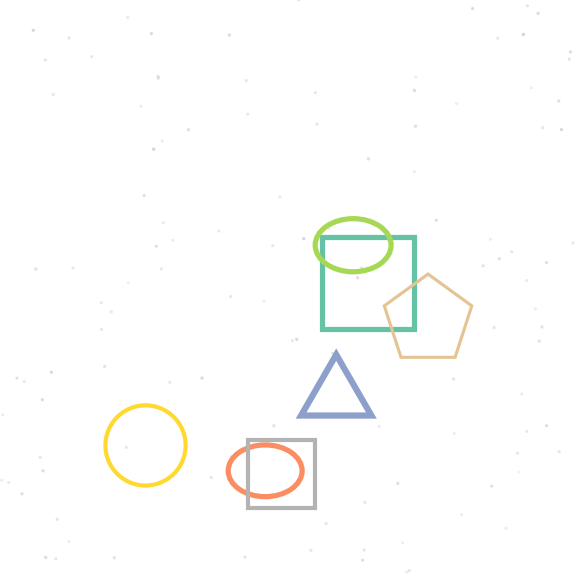[{"shape": "square", "thickness": 2.5, "radius": 0.4, "center": [0.637, 0.509]}, {"shape": "oval", "thickness": 2.5, "radius": 0.32, "center": [0.459, 0.184]}, {"shape": "triangle", "thickness": 3, "radius": 0.35, "center": [0.582, 0.315]}, {"shape": "oval", "thickness": 2.5, "radius": 0.33, "center": [0.612, 0.575]}, {"shape": "circle", "thickness": 2, "radius": 0.35, "center": [0.252, 0.228]}, {"shape": "pentagon", "thickness": 1.5, "radius": 0.4, "center": [0.741, 0.445]}, {"shape": "square", "thickness": 2, "radius": 0.29, "center": [0.488, 0.178]}]